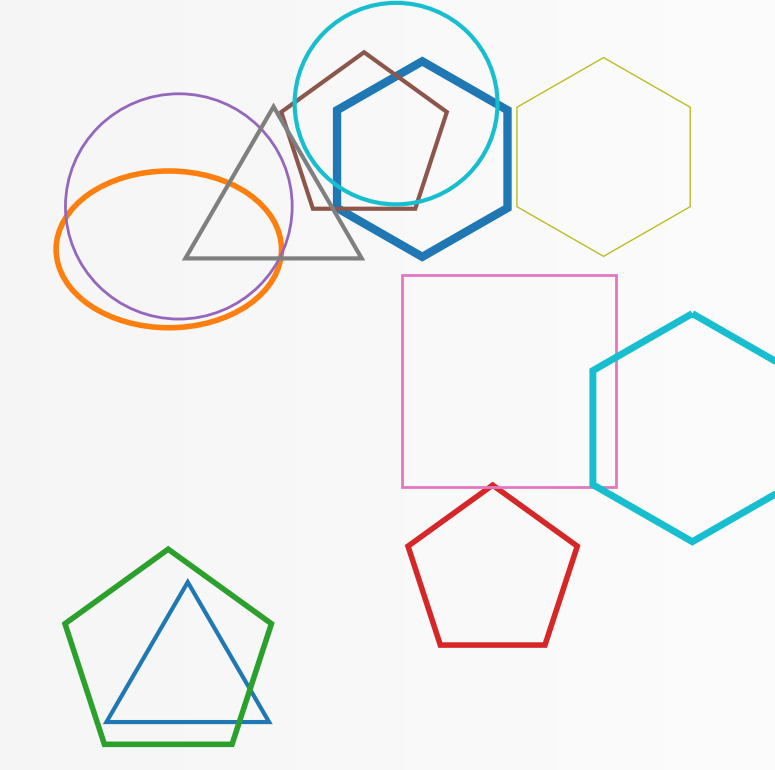[{"shape": "triangle", "thickness": 1.5, "radius": 0.61, "center": [0.242, 0.123]}, {"shape": "hexagon", "thickness": 3, "radius": 0.63, "center": [0.545, 0.793]}, {"shape": "oval", "thickness": 2, "radius": 0.73, "center": [0.218, 0.676]}, {"shape": "pentagon", "thickness": 2, "radius": 0.7, "center": [0.217, 0.147]}, {"shape": "pentagon", "thickness": 2, "radius": 0.57, "center": [0.636, 0.255]}, {"shape": "circle", "thickness": 1, "radius": 0.73, "center": [0.231, 0.732]}, {"shape": "pentagon", "thickness": 1.5, "radius": 0.56, "center": [0.47, 0.82]}, {"shape": "square", "thickness": 1, "radius": 0.69, "center": [0.657, 0.505]}, {"shape": "triangle", "thickness": 1.5, "radius": 0.66, "center": [0.353, 0.73]}, {"shape": "hexagon", "thickness": 0.5, "radius": 0.65, "center": [0.779, 0.796]}, {"shape": "circle", "thickness": 1.5, "radius": 0.65, "center": [0.511, 0.865]}, {"shape": "hexagon", "thickness": 2.5, "radius": 0.74, "center": [0.893, 0.445]}]